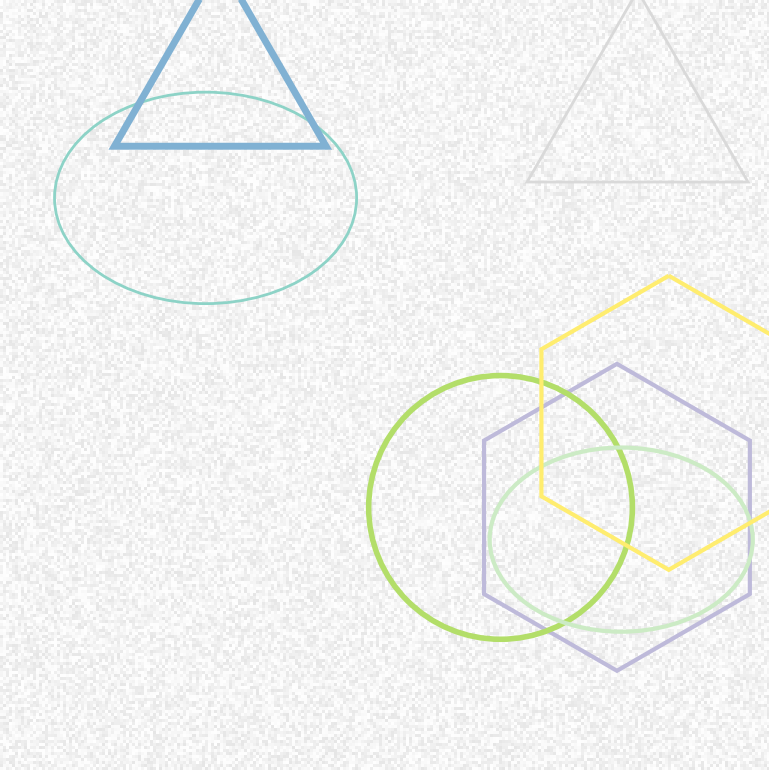[{"shape": "oval", "thickness": 1, "radius": 0.98, "center": [0.267, 0.743]}, {"shape": "hexagon", "thickness": 1.5, "radius": 1.0, "center": [0.801, 0.328]}, {"shape": "triangle", "thickness": 2.5, "radius": 0.79, "center": [0.286, 0.889]}, {"shape": "circle", "thickness": 2, "radius": 0.86, "center": [0.65, 0.341]}, {"shape": "triangle", "thickness": 1, "radius": 0.83, "center": [0.828, 0.846]}, {"shape": "oval", "thickness": 1.5, "radius": 0.85, "center": [0.807, 0.299]}, {"shape": "hexagon", "thickness": 1.5, "radius": 0.95, "center": [0.869, 0.451]}]